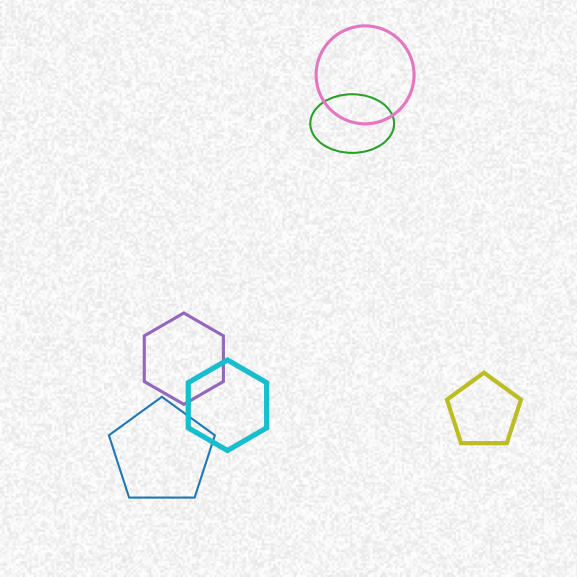[{"shape": "pentagon", "thickness": 1, "radius": 0.48, "center": [0.28, 0.216]}, {"shape": "oval", "thickness": 1, "radius": 0.36, "center": [0.61, 0.785]}, {"shape": "hexagon", "thickness": 1.5, "radius": 0.4, "center": [0.318, 0.378]}, {"shape": "circle", "thickness": 1.5, "radius": 0.42, "center": [0.632, 0.869]}, {"shape": "pentagon", "thickness": 2, "radius": 0.34, "center": [0.838, 0.286]}, {"shape": "hexagon", "thickness": 2.5, "radius": 0.39, "center": [0.394, 0.297]}]